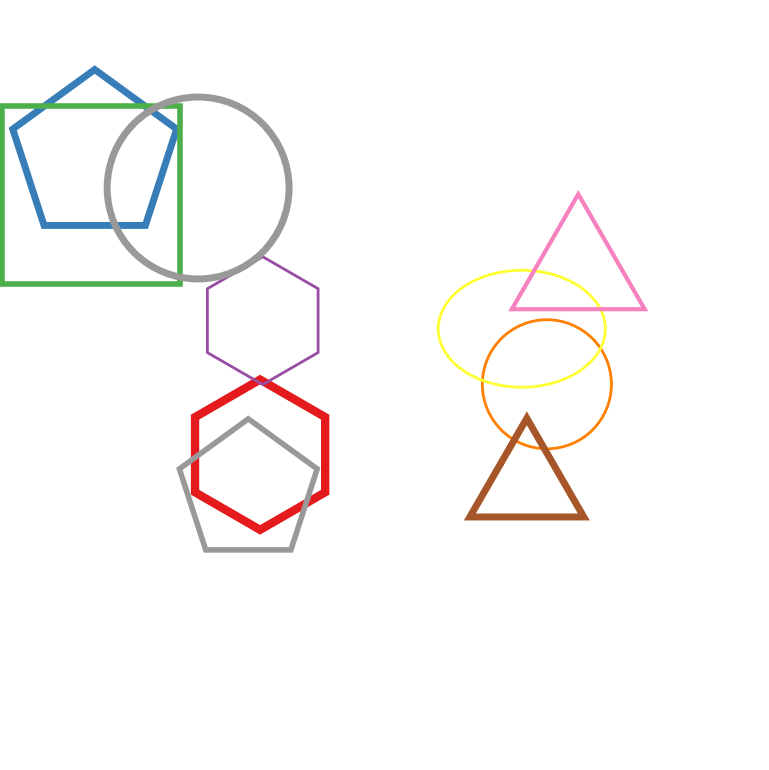[{"shape": "hexagon", "thickness": 3, "radius": 0.49, "center": [0.338, 0.409]}, {"shape": "pentagon", "thickness": 2.5, "radius": 0.56, "center": [0.123, 0.798]}, {"shape": "square", "thickness": 2, "radius": 0.58, "center": [0.118, 0.747]}, {"shape": "hexagon", "thickness": 1, "radius": 0.41, "center": [0.341, 0.584]}, {"shape": "circle", "thickness": 1, "radius": 0.42, "center": [0.71, 0.501]}, {"shape": "oval", "thickness": 1, "radius": 0.54, "center": [0.678, 0.573]}, {"shape": "triangle", "thickness": 2.5, "radius": 0.43, "center": [0.684, 0.371]}, {"shape": "triangle", "thickness": 1.5, "radius": 0.5, "center": [0.751, 0.648]}, {"shape": "circle", "thickness": 2.5, "radius": 0.59, "center": [0.257, 0.756]}, {"shape": "pentagon", "thickness": 2, "radius": 0.47, "center": [0.322, 0.362]}]